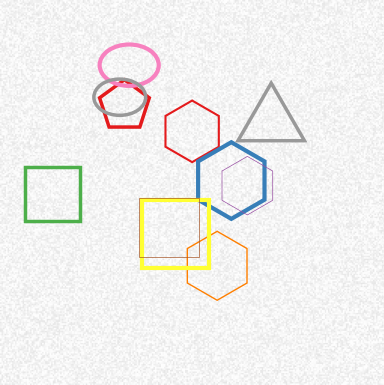[{"shape": "hexagon", "thickness": 1.5, "radius": 0.4, "center": [0.499, 0.659]}, {"shape": "pentagon", "thickness": 2.5, "radius": 0.34, "center": [0.323, 0.725]}, {"shape": "hexagon", "thickness": 3, "radius": 0.5, "center": [0.601, 0.531]}, {"shape": "square", "thickness": 2.5, "radius": 0.35, "center": [0.136, 0.497]}, {"shape": "hexagon", "thickness": 0.5, "radius": 0.38, "center": [0.643, 0.518]}, {"shape": "hexagon", "thickness": 1, "radius": 0.45, "center": [0.564, 0.31]}, {"shape": "square", "thickness": 3, "radius": 0.44, "center": [0.457, 0.392]}, {"shape": "square", "thickness": 0.5, "radius": 0.39, "center": [0.44, 0.409]}, {"shape": "oval", "thickness": 3, "radius": 0.38, "center": [0.336, 0.831]}, {"shape": "triangle", "thickness": 2.5, "radius": 0.5, "center": [0.704, 0.684]}, {"shape": "oval", "thickness": 2.5, "radius": 0.34, "center": [0.311, 0.748]}]